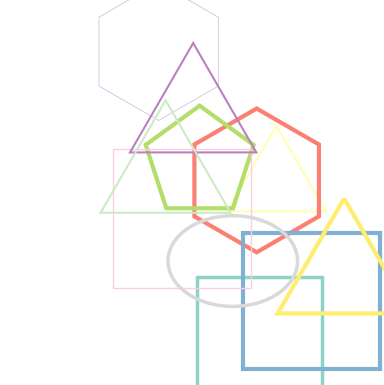[{"shape": "square", "thickness": 2.5, "radius": 0.81, "center": [0.673, 0.117]}, {"shape": "triangle", "thickness": 1.5, "radius": 0.74, "center": [0.718, 0.525]}, {"shape": "hexagon", "thickness": 0.5, "radius": 0.89, "center": [0.412, 0.866]}, {"shape": "hexagon", "thickness": 3, "radius": 0.93, "center": [0.667, 0.531]}, {"shape": "square", "thickness": 3, "radius": 0.89, "center": [0.809, 0.218]}, {"shape": "pentagon", "thickness": 3, "radius": 0.74, "center": [0.519, 0.578]}, {"shape": "square", "thickness": 1, "radius": 0.9, "center": [0.472, 0.432]}, {"shape": "oval", "thickness": 2.5, "radius": 0.84, "center": [0.605, 0.322]}, {"shape": "triangle", "thickness": 1.5, "radius": 0.95, "center": [0.502, 0.699]}, {"shape": "triangle", "thickness": 1.5, "radius": 0.97, "center": [0.43, 0.545]}, {"shape": "triangle", "thickness": 3, "radius": 1.0, "center": [0.894, 0.285]}]